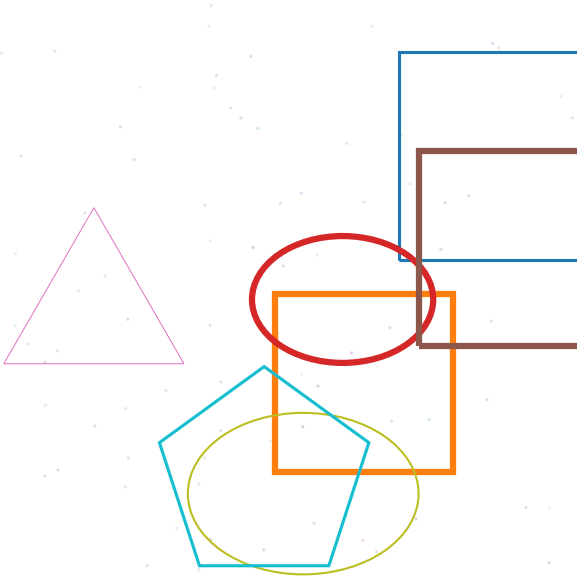[{"shape": "square", "thickness": 1.5, "radius": 0.9, "center": [0.871, 0.729]}, {"shape": "square", "thickness": 3, "radius": 0.77, "center": [0.63, 0.336]}, {"shape": "oval", "thickness": 3, "radius": 0.78, "center": [0.593, 0.481]}, {"shape": "square", "thickness": 3, "radius": 0.84, "center": [0.895, 0.568]}, {"shape": "triangle", "thickness": 0.5, "radius": 0.9, "center": [0.163, 0.459]}, {"shape": "oval", "thickness": 1, "radius": 1.0, "center": [0.525, 0.144]}, {"shape": "pentagon", "thickness": 1.5, "radius": 0.95, "center": [0.457, 0.174]}]